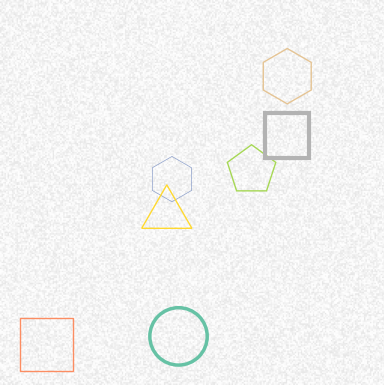[{"shape": "circle", "thickness": 2.5, "radius": 0.37, "center": [0.464, 0.126]}, {"shape": "square", "thickness": 1, "radius": 0.34, "center": [0.12, 0.105]}, {"shape": "hexagon", "thickness": 0.5, "radius": 0.29, "center": [0.447, 0.535]}, {"shape": "pentagon", "thickness": 1, "radius": 0.33, "center": [0.653, 0.558]}, {"shape": "triangle", "thickness": 1, "radius": 0.38, "center": [0.433, 0.445]}, {"shape": "hexagon", "thickness": 1, "radius": 0.36, "center": [0.746, 0.802]}, {"shape": "square", "thickness": 3, "radius": 0.29, "center": [0.745, 0.649]}]